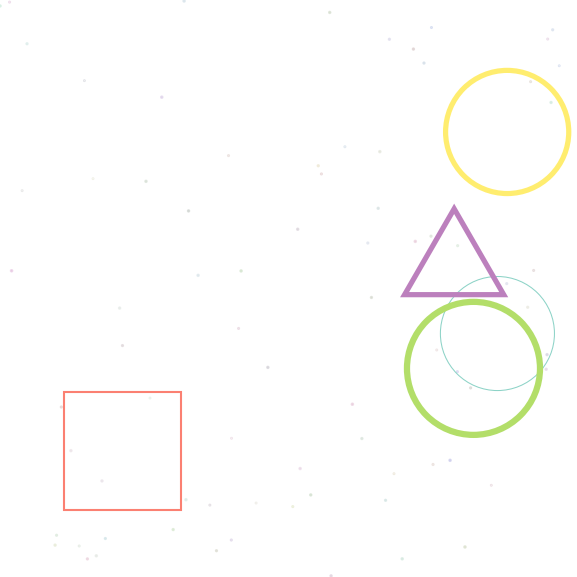[{"shape": "circle", "thickness": 0.5, "radius": 0.49, "center": [0.861, 0.422]}, {"shape": "square", "thickness": 1, "radius": 0.51, "center": [0.212, 0.218]}, {"shape": "circle", "thickness": 3, "radius": 0.58, "center": [0.82, 0.361]}, {"shape": "triangle", "thickness": 2.5, "radius": 0.5, "center": [0.786, 0.538]}, {"shape": "circle", "thickness": 2.5, "radius": 0.53, "center": [0.878, 0.771]}]